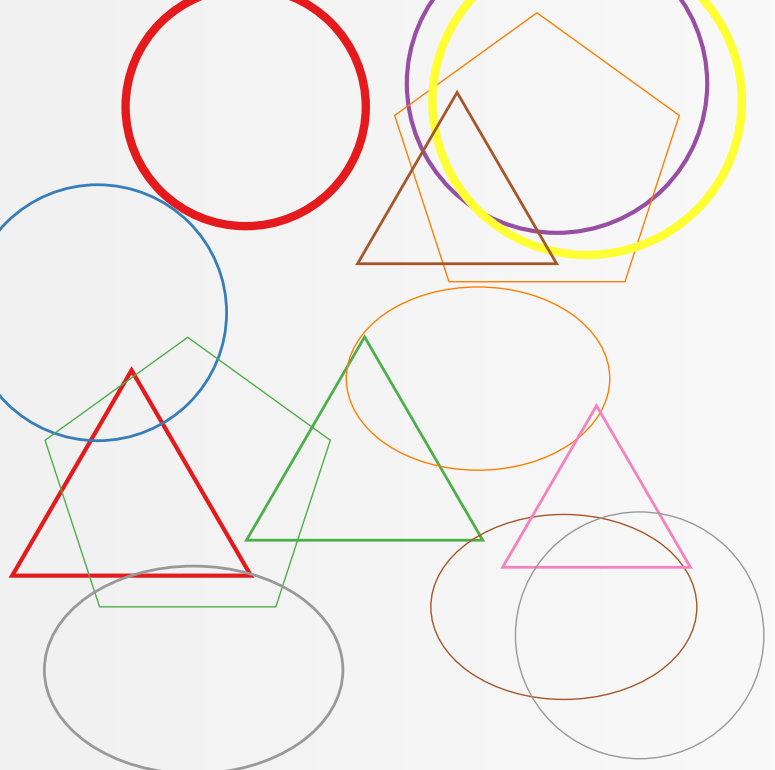[{"shape": "triangle", "thickness": 1.5, "radius": 0.89, "center": [0.17, 0.341]}, {"shape": "circle", "thickness": 3, "radius": 0.77, "center": [0.317, 0.861]}, {"shape": "circle", "thickness": 1, "radius": 0.83, "center": [0.126, 0.594]}, {"shape": "triangle", "thickness": 1, "radius": 0.88, "center": [0.47, 0.386]}, {"shape": "pentagon", "thickness": 0.5, "radius": 0.97, "center": [0.242, 0.368]}, {"shape": "circle", "thickness": 1.5, "radius": 0.97, "center": [0.719, 0.891]}, {"shape": "oval", "thickness": 0.5, "radius": 0.85, "center": [0.617, 0.508]}, {"shape": "pentagon", "thickness": 0.5, "radius": 0.97, "center": [0.693, 0.79]}, {"shape": "circle", "thickness": 3, "radius": 1.0, "center": [0.758, 0.869]}, {"shape": "triangle", "thickness": 1, "radius": 0.74, "center": [0.59, 0.732]}, {"shape": "oval", "thickness": 0.5, "radius": 0.86, "center": [0.728, 0.212]}, {"shape": "triangle", "thickness": 1, "radius": 0.7, "center": [0.77, 0.333]}, {"shape": "oval", "thickness": 1, "radius": 0.96, "center": [0.25, 0.13]}, {"shape": "circle", "thickness": 0.5, "radius": 0.8, "center": [0.825, 0.175]}]